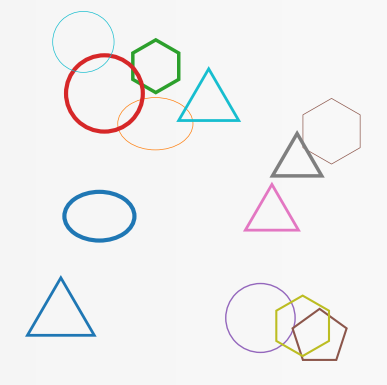[{"shape": "triangle", "thickness": 2, "radius": 0.5, "center": [0.157, 0.179]}, {"shape": "oval", "thickness": 3, "radius": 0.45, "center": [0.257, 0.438]}, {"shape": "oval", "thickness": 0.5, "radius": 0.49, "center": [0.401, 0.679]}, {"shape": "hexagon", "thickness": 2.5, "radius": 0.34, "center": [0.402, 0.828]}, {"shape": "circle", "thickness": 3, "radius": 0.5, "center": [0.269, 0.757]}, {"shape": "circle", "thickness": 1, "radius": 0.45, "center": [0.672, 0.174]}, {"shape": "pentagon", "thickness": 1.5, "radius": 0.37, "center": [0.825, 0.124]}, {"shape": "hexagon", "thickness": 0.5, "radius": 0.43, "center": [0.856, 0.659]}, {"shape": "triangle", "thickness": 2, "radius": 0.4, "center": [0.702, 0.442]}, {"shape": "triangle", "thickness": 2.5, "radius": 0.37, "center": [0.767, 0.58]}, {"shape": "hexagon", "thickness": 1.5, "radius": 0.39, "center": [0.781, 0.154]}, {"shape": "triangle", "thickness": 2, "radius": 0.45, "center": [0.539, 0.732]}, {"shape": "circle", "thickness": 0.5, "radius": 0.4, "center": [0.215, 0.891]}]